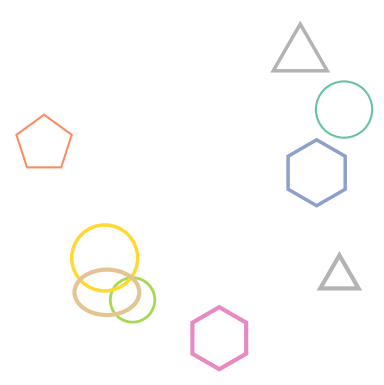[{"shape": "circle", "thickness": 1.5, "radius": 0.37, "center": [0.894, 0.715]}, {"shape": "pentagon", "thickness": 1.5, "radius": 0.38, "center": [0.114, 0.626]}, {"shape": "hexagon", "thickness": 2.5, "radius": 0.43, "center": [0.822, 0.551]}, {"shape": "hexagon", "thickness": 3, "radius": 0.4, "center": [0.57, 0.122]}, {"shape": "circle", "thickness": 2, "radius": 0.29, "center": [0.344, 0.221]}, {"shape": "circle", "thickness": 2.5, "radius": 0.43, "center": [0.272, 0.33]}, {"shape": "oval", "thickness": 3, "radius": 0.42, "center": [0.278, 0.241]}, {"shape": "triangle", "thickness": 2.5, "radius": 0.4, "center": [0.78, 0.857]}, {"shape": "triangle", "thickness": 3, "radius": 0.29, "center": [0.882, 0.28]}]